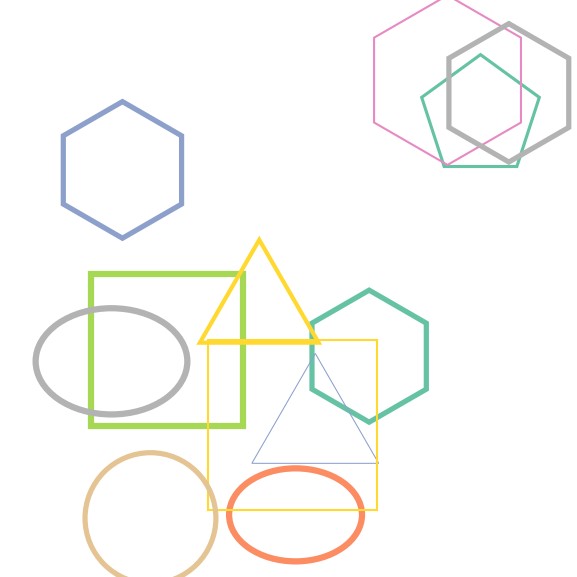[{"shape": "pentagon", "thickness": 1.5, "radius": 0.54, "center": [0.832, 0.797]}, {"shape": "hexagon", "thickness": 2.5, "radius": 0.57, "center": [0.639, 0.382]}, {"shape": "oval", "thickness": 3, "radius": 0.58, "center": [0.512, 0.108]}, {"shape": "hexagon", "thickness": 2.5, "radius": 0.59, "center": [0.212, 0.705]}, {"shape": "triangle", "thickness": 0.5, "radius": 0.63, "center": [0.546, 0.26]}, {"shape": "hexagon", "thickness": 1, "radius": 0.73, "center": [0.775, 0.86]}, {"shape": "square", "thickness": 3, "radius": 0.66, "center": [0.289, 0.393]}, {"shape": "square", "thickness": 1, "radius": 0.73, "center": [0.507, 0.263]}, {"shape": "triangle", "thickness": 2, "radius": 0.59, "center": [0.449, 0.465]}, {"shape": "circle", "thickness": 2.5, "radius": 0.57, "center": [0.261, 0.102]}, {"shape": "hexagon", "thickness": 2.5, "radius": 0.6, "center": [0.881, 0.838]}, {"shape": "oval", "thickness": 3, "radius": 0.66, "center": [0.193, 0.373]}]